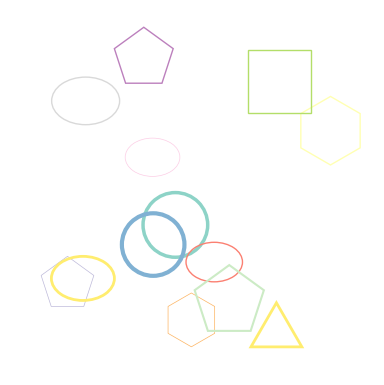[{"shape": "circle", "thickness": 2.5, "radius": 0.42, "center": [0.456, 0.416]}, {"shape": "hexagon", "thickness": 1, "radius": 0.44, "center": [0.858, 0.661]}, {"shape": "pentagon", "thickness": 0.5, "radius": 0.36, "center": [0.175, 0.262]}, {"shape": "oval", "thickness": 1, "radius": 0.37, "center": [0.557, 0.319]}, {"shape": "circle", "thickness": 3, "radius": 0.41, "center": [0.398, 0.365]}, {"shape": "hexagon", "thickness": 0.5, "radius": 0.35, "center": [0.497, 0.169]}, {"shape": "square", "thickness": 1, "radius": 0.41, "center": [0.726, 0.789]}, {"shape": "oval", "thickness": 0.5, "radius": 0.36, "center": [0.396, 0.592]}, {"shape": "oval", "thickness": 1, "radius": 0.44, "center": [0.222, 0.738]}, {"shape": "pentagon", "thickness": 1, "radius": 0.4, "center": [0.373, 0.849]}, {"shape": "pentagon", "thickness": 1.5, "radius": 0.47, "center": [0.595, 0.217]}, {"shape": "oval", "thickness": 2, "radius": 0.41, "center": [0.215, 0.277]}, {"shape": "triangle", "thickness": 2, "radius": 0.38, "center": [0.718, 0.137]}]